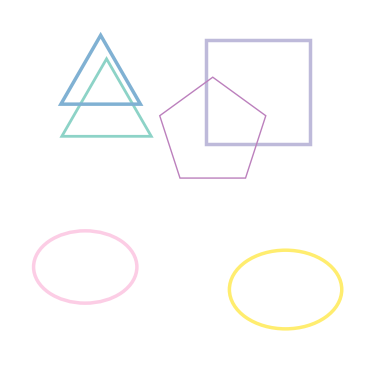[{"shape": "triangle", "thickness": 2, "radius": 0.67, "center": [0.277, 0.713]}, {"shape": "square", "thickness": 2.5, "radius": 0.68, "center": [0.669, 0.76]}, {"shape": "triangle", "thickness": 2.5, "radius": 0.6, "center": [0.261, 0.789]}, {"shape": "oval", "thickness": 2.5, "radius": 0.67, "center": [0.221, 0.307]}, {"shape": "pentagon", "thickness": 1, "radius": 0.72, "center": [0.553, 0.655]}, {"shape": "oval", "thickness": 2.5, "radius": 0.73, "center": [0.742, 0.248]}]